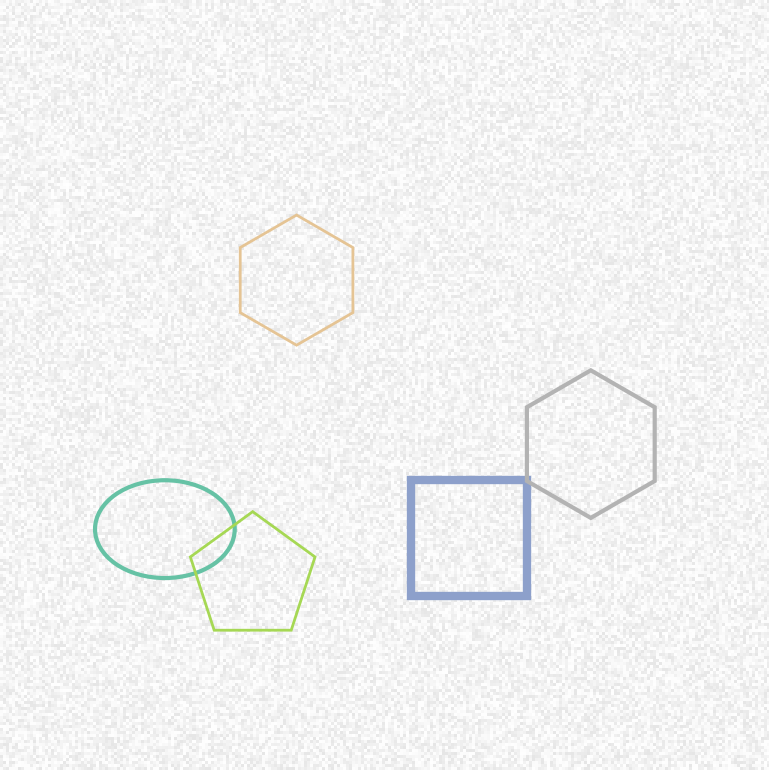[{"shape": "oval", "thickness": 1.5, "radius": 0.45, "center": [0.214, 0.313]}, {"shape": "square", "thickness": 3, "radius": 0.38, "center": [0.609, 0.301]}, {"shape": "pentagon", "thickness": 1, "radius": 0.43, "center": [0.328, 0.25]}, {"shape": "hexagon", "thickness": 1, "radius": 0.42, "center": [0.385, 0.636]}, {"shape": "hexagon", "thickness": 1.5, "radius": 0.48, "center": [0.767, 0.423]}]